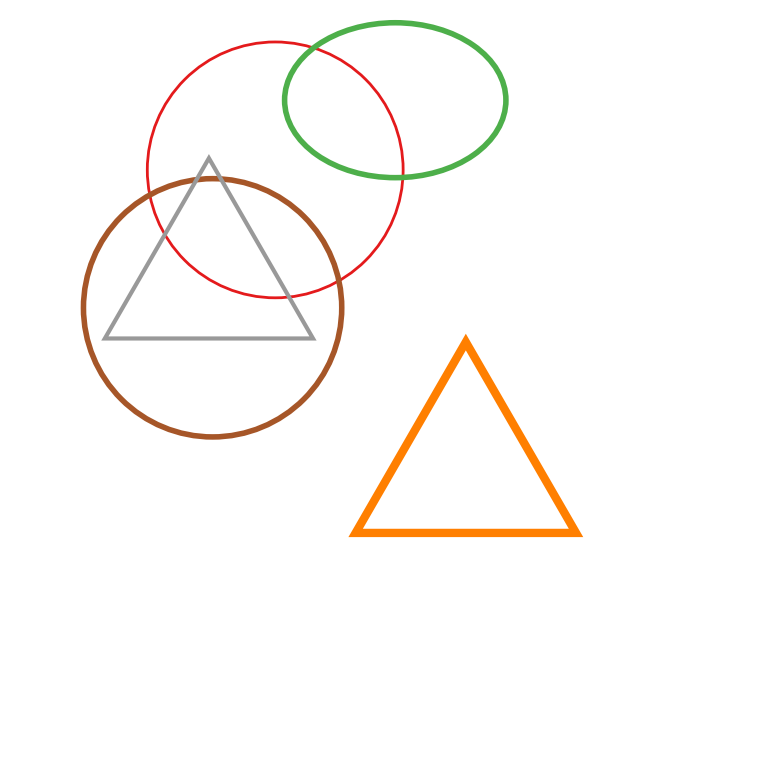[{"shape": "circle", "thickness": 1, "radius": 0.83, "center": [0.357, 0.779]}, {"shape": "oval", "thickness": 2, "radius": 0.72, "center": [0.513, 0.87]}, {"shape": "triangle", "thickness": 3, "radius": 0.83, "center": [0.605, 0.391]}, {"shape": "circle", "thickness": 2, "radius": 0.84, "center": [0.276, 0.6]}, {"shape": "triangle", "thickness": 1.5, "radius": 0.78, "center": [0.271, 0.638]}]